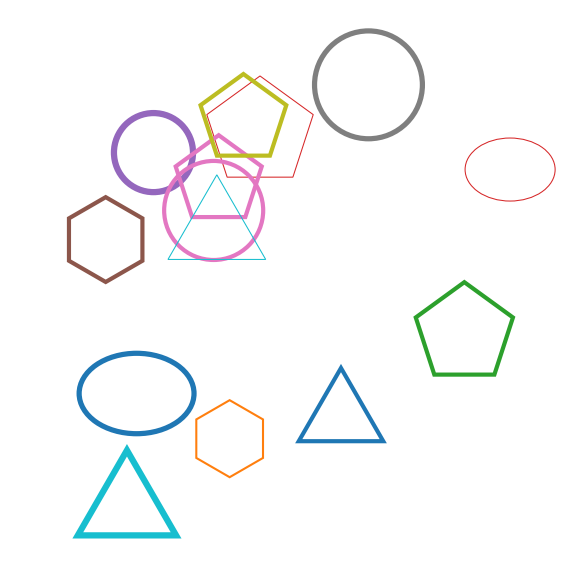[{"shape": "oval", "thickness": 2.5, "radius": 0.5, "center": [0.237, 0.318]}, {"shape": "triangle", "thickness": 2, "radius": 0.42, "center": [0.59, 0.277]}, {"shape": "hexagon", "thickness": 1, "radius": 0.33, "center": [0.398, 0.24]}, {"shape": "pentagon", "thickness": 2, "radius": 0.44, "center": [0.804, 0.422]}, {"shape": "pentagon", "thickness": 0.5, "radius": 0.48, "center": [0.45, 0.771]}, {"shape": "oval", "thickness": 0.5, "radius": 0.39, "center": [0.883, 0.706]}, {"shape": "circle", "thickness": 3, "radius": 0.34, "center": [0.266, 0.735]}, {"shape": "hexagon", "thickness": 2, "radius": 0.37, "center": [0.183, 0.584]}, {"shape": "circle", "thickness": 2, "radius": 0.43, "center": [0.37, 0.635]}, {"shape": "pentagon", "thickness": 2, "radius": 0.39, "center": [0.379, 0.687]}, {"shape": "circle", "thickness": 2.5, "radius": 0.47, "center": [0.638, 0.852]}, {"shape": "pentagon", "thickness": 2, "radius": 0.39, "center": [0.422, 0.793]}, {"shape": "triangle", "thickness": 3, "radius": 0.49, "center": [0.22, 0.121]}, {"shape": "triangle", "thickness": 0.5, "radius": 0.49, "center": [0.375, 0.599]}]